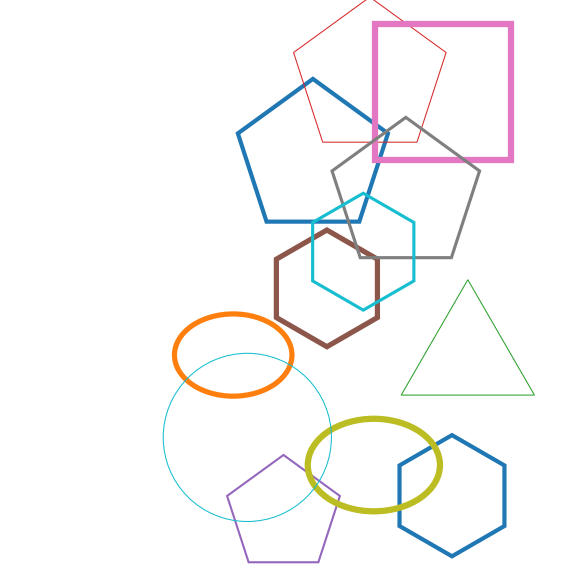[{"shape": "hexagon", "thickness": 2, "radius": 0.52, "center": [0.783, 0.141]}, {"shape": "pentagon", "thickness": 2, "radius": 0.68, "center": [0.542, 0.726]}, {"shape": "oval", "thickness": 2.5, "radius": 0.51, "center": [0.404, 0.384]}, {"shape": "triangle", "thickness": 0.5, "radius": 0.67, "center": [0.81, 0.382]}, {"shape": "pentagon", "thickness": 0.5, "radius": 0.69, "center": [0.64, 0.865]}, {"shape": "pentagon", "thickness": 1, "radius": 0.51, "center": [0.491, 0.109]}, {"shape": "hexagon", "thickness": 2.5, "radius": 0.51, "center": [0.566, 0.5]}, {"shape": "square", "thickness": 3, "radius": 0.59, "center": [0.767, 0.84]}, {"shape": "pentagon", "thickness": 1.5, "radius": 0.67, "center": [0.703, 0.662]}, {"shape": "oval", "thickness": 3, "radius": 0.57, "center": [0.647, 0.194]}, {"shape": "circle", "thickness": 0.5, "radius": 0.73, "center": [0.428, 0.242]}, {"shape": "hexagon", "thickness": 1.5, "radius": 0.51, "center": [0.629, 0.563]}]